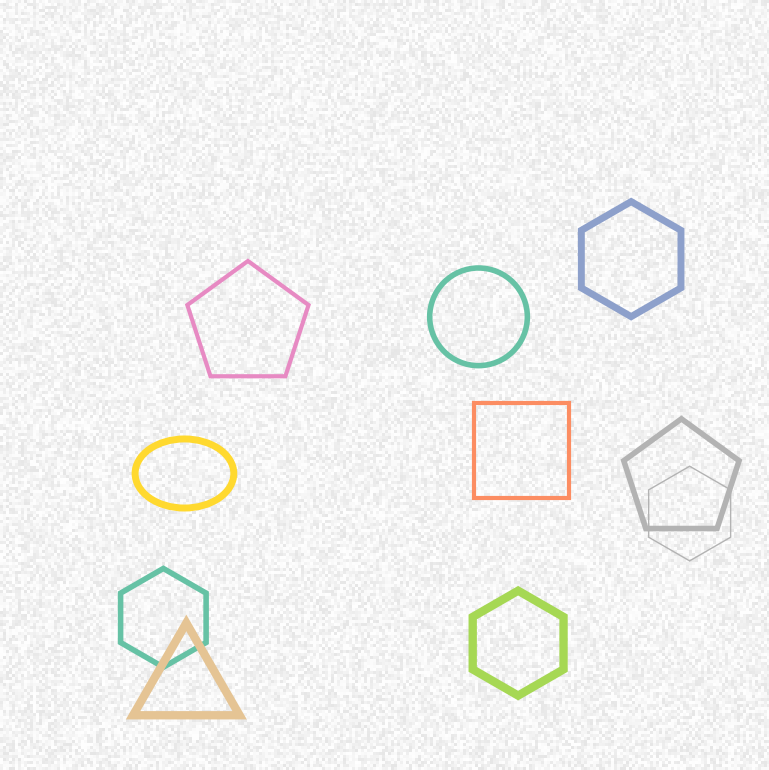[{"shape": "circle", "thickness": 2, "radius": 0.32, "center": [0.621, 0.589]}, {"shape": "hexagon", "thickness": 2, "radius": 0.32, "center": [0.212, 0.198]}, {"shape": "square", "thickness": 1.5, "radius": 0.31, "center": [0.678, 0.415]}, {"shape": "hexagon", "thickness": 2.5, "radius": 0.37, "center": [0.82, 0.663]}, {"shape": "pentagon", "thickness": 1.5, "radius": 0.41, "center": [0.322, 0.578]}, {"shape": "hexagon", "thickness": 3, "radius": 0.34, "center": [0.673, 0.165]}, {"shape": "oval", "thickness": 2.5, "radius": 0.32, "center": [0.24, 0.385]}, {"shape": "triangle", "thickness": 3, "radius": 0.4, "center": [0.242, 0.111]}, {"shape": "hexagon", "thickness": 0.5, "radius": 0.31, "center": [0.896, 0.333]}, {"shape": "pentagon", "thickness": 2, "radius": 0.39, "center": [0.885, 0.377]}]